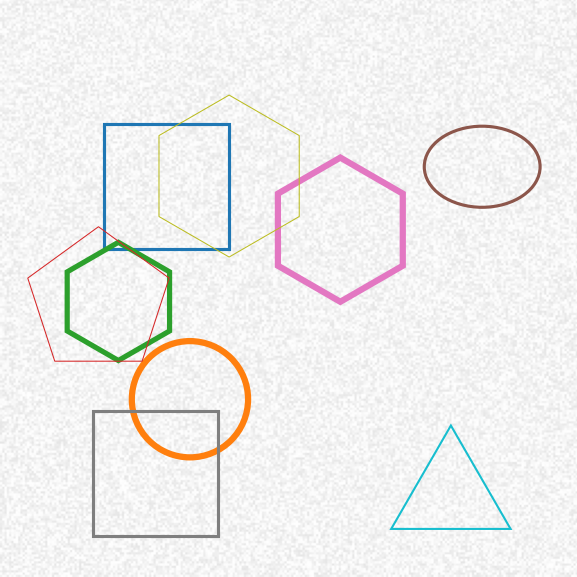[{"shape": "square", "thickness": 1.5, "radius": 0.54, "center": [0.289, 0.676]}, {"shape": "circle", "thickness": 3, "radius": 0.5, "center": [0.329, 0.308]}, {"shape": "hexagon", "thickness": 2.5, "radius": 0.51, "center": [0.205, 0.477]}, {"shape": "pentagon", "thickness": 0.5, "radius": 0.64, "center": [0.17, 0.478]}, {"shape": "oval", "thickness": 1.5, "radius": 0.5, "center": [0.835, 0.71]}, {"shape": "hexagon", "thickness": 3, "radius": 0.62, "center": [0.589, 0.601]}, {"shape": "square", "thickness": 1.5, "radius": 0.54, "center": [0.269, 0.179]}, {"shape": "hexagon", "thickness": 0.5, "radius": 0.7, "center": [0.397, 0.694]}, {"shape": "triangle", "thickness": 1, "radius": 0.6, "center": [0.781, 0.143]}]